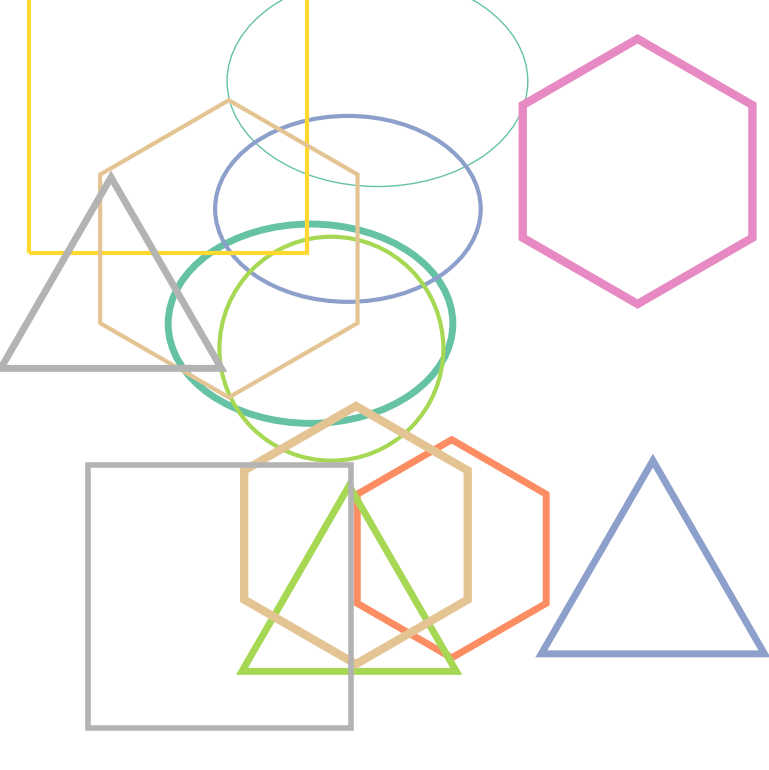[{"shape": "oval", "thickness": 0.5, "radius": 0.98, "center": [0.49, 0.894]}, {"shape": "oval", "thickness": 2.5, "radius": 0.92, "center": [0.403, 0.58]}, {"shape": "hexagon", "thickness": 2.5, "radius": 0.71, "center": [0.587, 0.287]}, {"shape": "triangle", "thickness": 2.5, "radius": 0.84, "center": [0.848, 0.235]}, {"shape": "oval", "thickness": 1.5, "radius": 0.86, "center": [0.452, 0.729]}, {"shape": "hexagon", "thickness": 3, "radius": 0.86, "center": [0.828, 0.777]}, {"shape": "circle", "thickness": 1.5, "radius": 0.73, "center": [0.43, 0.547]}, {"shape": "triangle", "thickness": 2.5, "radius": 0.8, "center": [0.453, 0.208]}, {"shape": "square", "thickness": 1.5, "radius": 0.9, "center": [0.218, 0.852]}, {"shape": "hexagon", "thickness": 3, "radius": 0.84, "center": [0.462, 0.305]}, {"shape": "hexagon", "thickness": 1.5, "radius": 0.96, "center": [0.297, 0.677]}, {"shape": "triangle", "thickness": 2.5, "radius": 0.83, "center": [0.144, 0.604]}, {"shape": "square", "thickness": 2, "radius": 0.85, "center": [0.285, 0.225]}]